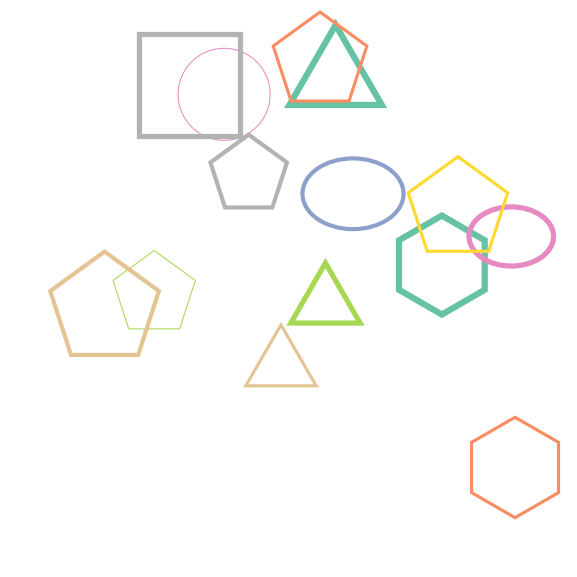[{"shape": "triangle", "thickness": 3, "radius": 0.46, "center": [0.581, 0.864]}, {"shape": "hexagon", "thickness": 3, "radius": 0.43, "center": [0.765, 0.54]}, {"shape": "pentagon", "thickness": 1.5, "radius": 0.43, "center": [0.554, 0.893]}, {"shape": "hexagon", "thickness": 1.5, "radius": 0.43, "center": [0.892, 0.19]}, {"shape": "oval", "thickness": 2, "radius": 0.44, "center": [0.611, 0.664]}, {"shape": "oval", "thickness": 2.5, "radius": 0.37, "center": [0.885, 0.59]}, {"shape": "circle", "thickness": 0.5, "radius": 0.4, "center": [0.388, 0.836]}, {"shape": "triangle", "thickness": 2.5, "radius": 0.35, "center": [0.564, 0.474]}, {"shape": "pentagon", "thickness": 0.5, "radius": 0.37, "center": [0.267, 0.49]}, {"shape": "pentagon", "thickness": 1.5, "radius": 0.45, "center": [0.793, 0.637]}, {"shape": "triangle", "thickness": 1.5, "radius": 0.35, "center": [0.487, 0.366]}, {"shape": "pentagon", "thickness": 2, "radius": 0.49, "center": [0.181, 0.465]}, {"shape": "pentagon", "thickness": 2, "radius": 0.35, "center": [0.431, 0.696]}, {"shape": "square", "thickness": 2.5, "radius": 0.44, "center": [0.328, 0.852]}]